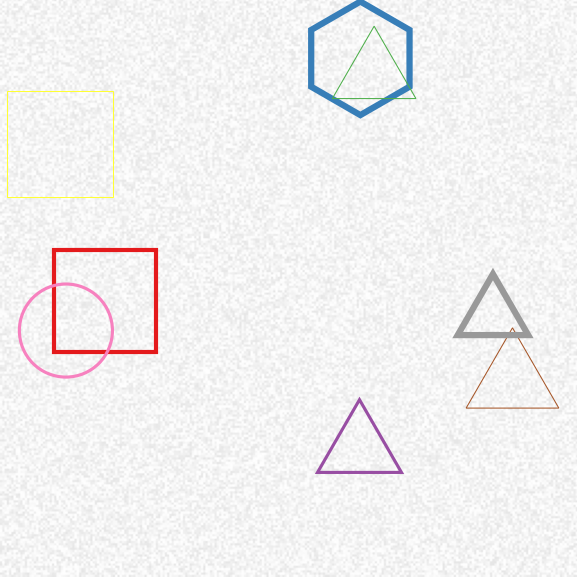[{"shape": "square", "thickness": 2, "radius": 0.44, "center": [0.182, 0.477]}, {"shape": "hexagon", "thickness": 3, "radius": 0.49, "center": [0.624, 0.898]}, {"shape": "triangle", "thickness": 0.5, "radius": 0.42, "center": [0.648, 0.87]}, {"shape": "triangle", "thickness": 1.5, "radius": 0.42, "center": [0.623, 0.223]}, {"shape": "square", "thickness": 0.5, "radius": 0.46, "center": [0.104, 0.75]}, {"shape": "triangle", "thickness": 0.5, "radius": 0.46, "center": [0.887, 0.339]}, {"shape": "circle", "thickness": 1.5, "radius": 0.4, "center": [0.114, 0.427]}, {"shape": "triangle", "thickness": 3, "radius": 0.35, "center": [0.854, 0.454]}]